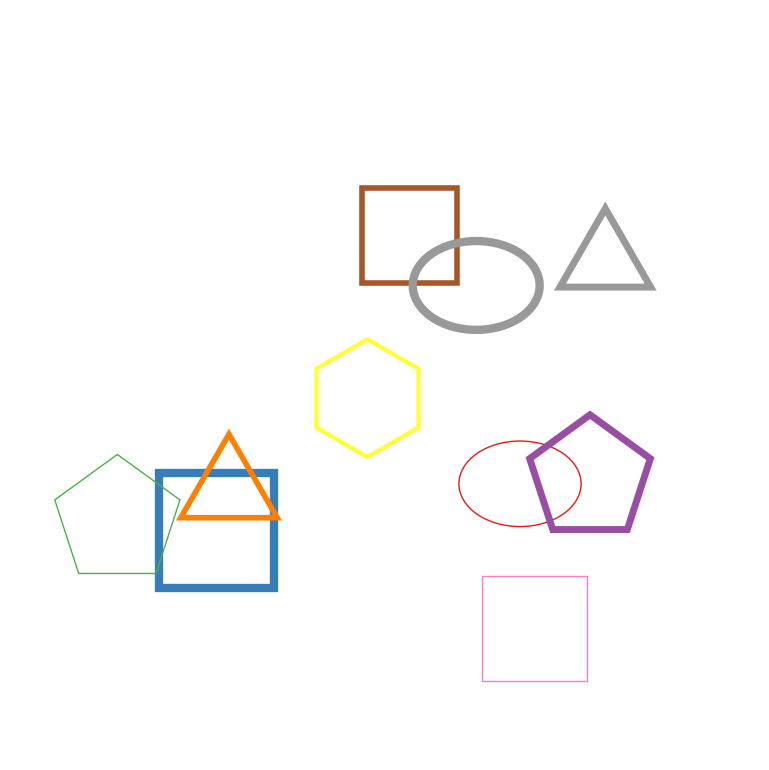[{"shape": "oval", "thickness": 0.5, "radius": 0.4, "center": [0.675, 0.372]}, {"shape": "square", "thickness": 3, "radius": 0.37, "center": [0.281, 0.311]}, {"shape": "pentagon", "thickness": 0.5, "radius": 0.43, "center": [0.152, 0.324]}, {"shape": "pentagon", "thickness": 2.5, "radius": 0.41, "center": [0.766, 0.379]}, {"shape": "triangle", "thickness": 2, "radius": 0.36, "center": [0.297, 0.364]}, {"shape": "hexagon", "thickness": 1.5, "radius": 0.38, "center": [0.477, 0.483]}, {"shape": "square", "thickness": 2, "radius": 0.31, "center": [0.531, 0.694]}, {"shape": "square", "thickness": 0.5, "radius": 0.34, "center": [0.695, 0.183]}, {"shape": "oval", "thickness": 3, "radius": 0.41, "center": [0.618, 0.629]}, {"shape": "triangle", "thickness": 2.5, "radius": 0.34, "center": [0.786, 0.661]}]